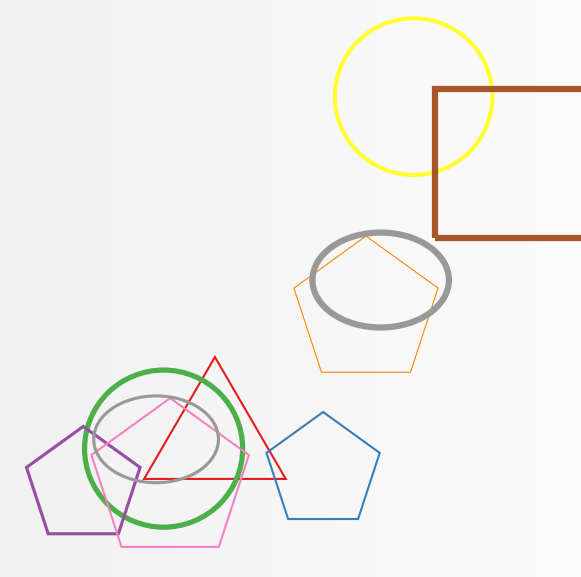[{"shape": "triangle", "thickness": 1, "radius": 0.7, "center": [0.37, 0.24]}, {"shape": "pentagon", "thickness": 1, "radius": 0.51, "center": [0.556, 0.183]}, {"shape": "circle", "thickness": 2.5, "radius": 0.68, "center": [0.281, 0.222]}, {"shape": "pentagon", "thickness": 1.5, "radius": 0.51, "center": [0.143, 0.158]}, {"shape": "pentagon", "thickness": 0.5, "radius": 0.65, "center": [0.63, 0.46]}, {"shape": "circle", "thickness": 2, "radius": 0.68, "center": [0.712, 0.832]}, {"shape": "square", "thickness": 3, "radius": 0.64, "center": [0.877, 0.716]}, {"shape": "pentagon", "thickness": 1, "radius": 0.71, "center": [0.293, 0.167]}, {"shape": "oval", "thickness": 3, "radius": 0.59, "center": [0.655, 0.514]}, {"shape": "oval", "thickness": 1.5, "radius": 0.54, "center": [0.269, 0.238]}]